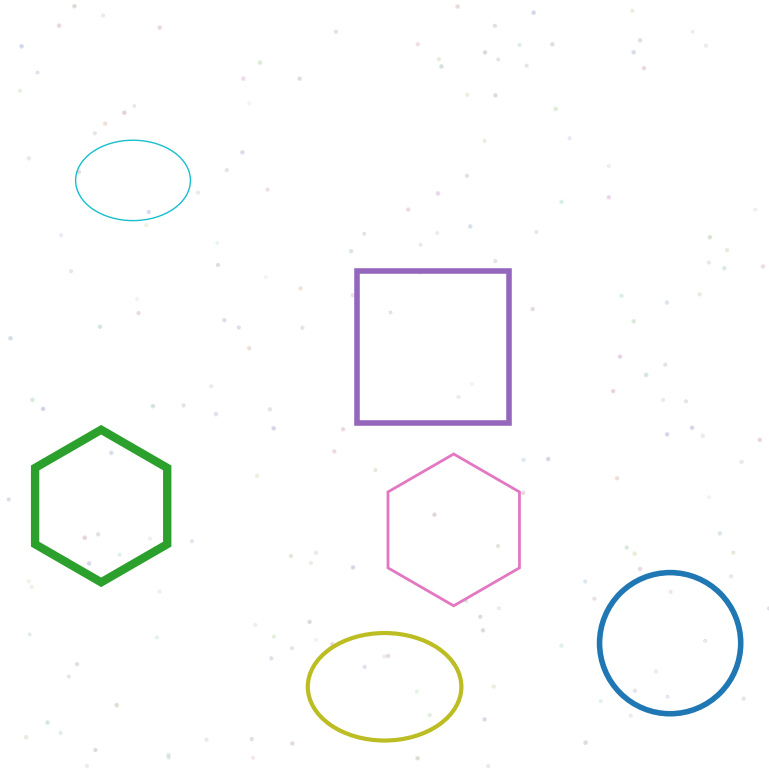[{"shape": "circle", "thickness": 2, "radius": 0.46, "center": [0.87, 0.165]}, {"shape": "hexagon", "thickness": 3, "radius": 0.5, "center": [0.131, 0.343]}, {"shape": "square", "thickness": 2, "radius": 0.49, "center": [0.562, 0.55]}, {"shape": "hexagon", "thickness": 1, "radius": 0.49, "center": [0.589, 0.312]}, {"shape": "oval", "thickness": 1.5, "radius": 0.5, "center": [0.499, 0.108]}, {"shape": "oval", "thickness": 0.5, "radius": 0.37, "center": [0.173, 0.766]}]